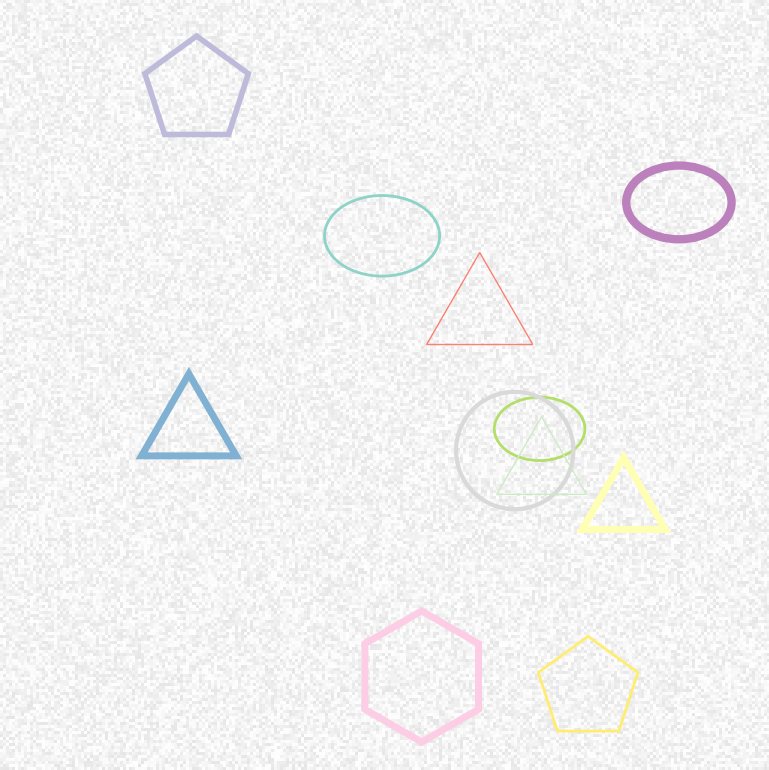[{"shape": "oval", "thickness": 1, "radius": 0.37, "center": [0.496, 0.694]}, {"shape": "triangle", "thickness": 2.5, "radius": 0.31, "center": [0.81, 0.344]}, {"shape": "pentagon", "thickness": 2, "radius": 0.35, "center": [0.255, 0.883]}, {"shape": "triangle", "thickness": 0.5, "radius": 0.4, "center": [0.623, 0.592]}, {"shape": "triangle", "thickness": 2.5, "radius": 0.35, "center": [0.245, 0.443]}, {"shape": "oval", "thickness": 1, "radius": 0.29, "center": [0.701, 0.443]}, {"shape": "hexagon", "thickness": 2.5, "radius": 0.43, "center": [0.548, 0.121]}, {"shape": "circle", "thickness": 1.5, "radius": 0.38, "center": [0.668, 0.415]}, {"shape": "oval", "thickness": 3, "radius": 0.34, "center": [0.882, 0.737]}, {"shape": "triangle", "thickness": 0.5, "radius": 0.34, "center": [0.703, 0.392]}, {"shape": "pentagon", "thickness": 1, "radius": 0.34, "center": [0.764, 0.106]}]